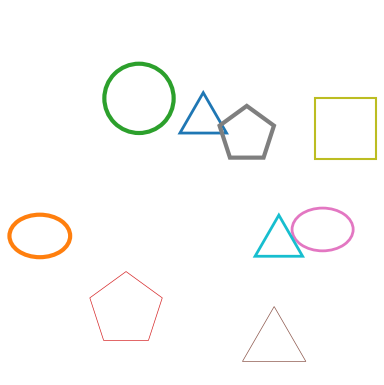[{"shape": "triangle", "thickness": 2, "radius": 0.35, "center": [0.528, 0.689]}, {"shape": "oval", "thickness": 3, "radius": 0.39, "center": [0.103, 0.387]}, {"shape": "circle", "thickness": 3, "radius": 0.45, "center": [0.361, 0.744]}, {"shape": "pentagon", "thickness": 0.5, "radius": 0.49, "center": [0.327, 0.196]}, {"shape": "triangle", "thickness": 0.5, "radius": 0.48, "center": [0.712, 0.109]}, {"shape": "oval", "thickness": 2, "radius": 0.4, "center": [0.838, 0.404]}, {"shape": "pentagon", "thickness": 3, "radius": 0.37, "center": [0.641, 0.651]}, {"shape": "square", "thickness": 1.5, "radius": 0.4, "center": [0.898, 0.666]}, {"shape": "triangle", "thickness": 2, "radius": 0.36, "center": [0.724, 0.37]}]